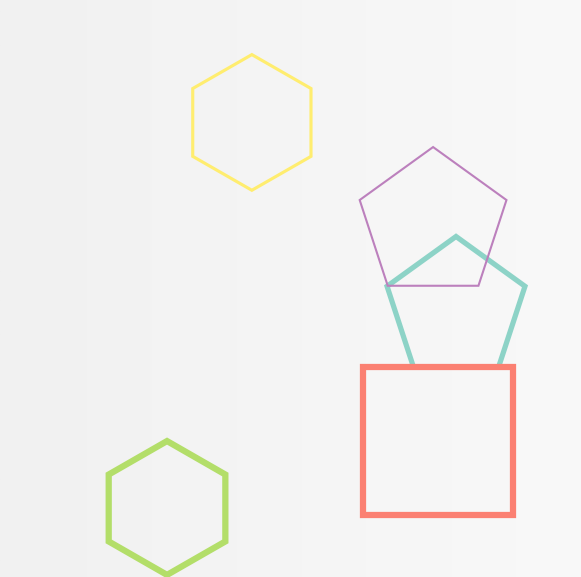[{"shape": "pentagon", "thickness": 2.5, "radius": 0.62, "center": [0.785, 0.465]}, {"shape": "square", "thickness": 3, "radius": 0.64, "center": [0.754, 0.235]}, {"shape": "hexagon", "thickness": 3, "radius": 0.58, "center": [0.287, 0.12]}, {"shape": "pentagon", "thickness": 1, "radius": 0.66, "center": [0.745, 0.612]}, {"shape": "hexagon", "thickness": 1.5, "radius": 0.59, "center": [0.433, 0.787]}]